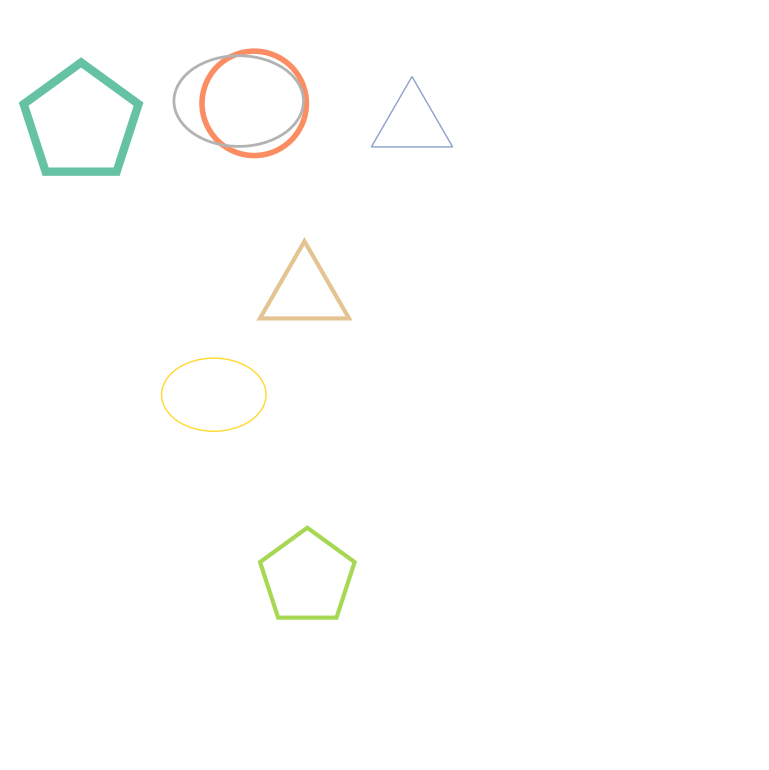[{"shape": "pentagon", "thickness": 3, "radius": 0.39, "center": [0.105, 0.841]}, {"shape": "circle", "thickness": 2, "radius": 0.34, "center": [0.33, 0.866]}, {"shape": "triangle", "thickness": 0.5, "radius": 0.3, "center": [0.535, 0.84]}, {"shape": "pentagon", "thickness": 1.5, "radius": 0.32, "center": [0.399, 0.25]}, {"shape": "oval", "thickness": 0.5, "radius": 0.34, "center": [0.278, 0.487]}, {"shape": "triangle", "thickness": 1.5, "radius": 0.33, "center": [0.395, 0.62]}, {"shape": "oval", "thickness": 1, "radius": 0.42, "center": [0.31, 0.869]}]